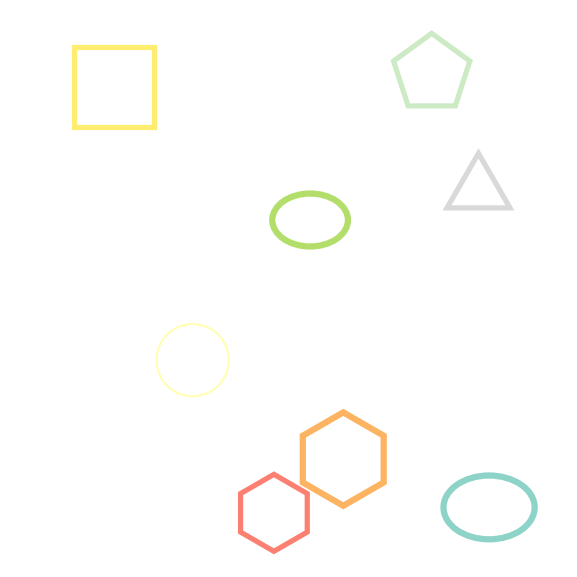[{"shape": "oval", "thickness": 3, "radius": 0.39, "center": [0.847, 0.121]}, {"shape": "circle", "thickness": 1, "radius": 0.31, "center": [0.333, 0.376]}, {"shape": "hexagon", "thickness": 2.5, "radius": 0.33, "center": [0.474, 0.111]}, {"shape": "hexagon", "thickness": 3, "radius": 0.4, "center": [0.594, 0.204]}, {"shape": "oval", "thickness": 3, "radius": 0.33, "center": [0.537, 0.618]}, {"shape": "triangle", "thickness": 2.5, "radius": 0.31, "center": [0.829, 0.671]}, {"shape": "pentagon", "thickness": 2.5, "radius": 0.35, "center": [0.748, 0.872]}, {"shape": "square", "thickness": 2.5, "radius": 0.35, "center": [0.197, 0.849]}]